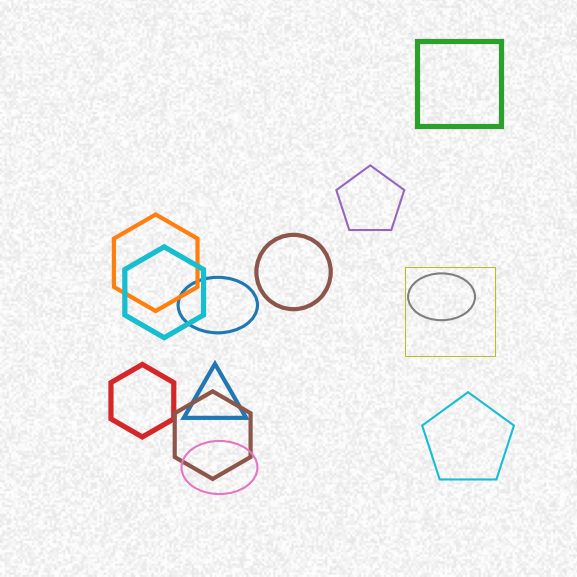[{"shape": "oval", "thickness": 1.5, "radius": 0.34, "center": [0.377, 0.471]}, {"shape": "triangle", "thickness": 2, "radius": 0.31, "center": [0.372, 0.307]}, {"shape": "hexagon", "thickness": 2, "radius": 0.42, "center": [0.27, 0.544]}, {"shape": "square", "thickness": 2.5, "radius": 0.36, "center": [0.795, 0.854]}, {"shape": "hexagon", "thickness": 2.5, "radius": 0.31, "center": [0.247, 0.305]}, {"shape": "pentagon", "thickness": 1, "radius": 0.31, "center": [0.641, 0.651]}, {"shape": "hexagon", "thickness": 2, "radius": 0.38, "center": [0.368, 0.246]}, {"shape": "circle", "thickness": 2, "radius": 0.32, "center": [0.508, 0.528]}, {"shape": "oval", "thickness": 1, "radius": 0.33, "center": [0.38, 0.19]}, {"shape": "oval", "thickness": 1, "radius": 0.29, "center": [0.765, 0.485]}, {"shape": "square", "thickness": 0.5, "radius": 0.39, "center": [0.78, 0.459]}, {"shape": "hexagon", "thickness": 2.5, "radius": 0.39, "center": [0.284, 0.493]}, {"shape": "pentagon", "thickness": 1, "radius": 0.42, "center": [0.811, 0.236]}]